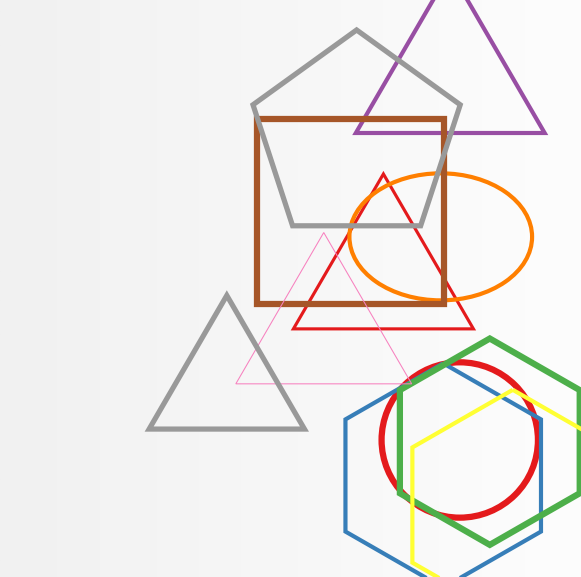[{"shape": "circle", "thickness": 3, "radius": 0.67, "center": [0.791, 0.237]}, {"shape": "triangle", "thickness": 1.5, "radius": 0.89, "center": [0.66, 0.519]}, {"shape": "hexagon", "thickness": 2, "radius": 0.97, "center": [0.763, 0.176]}, {"shape": "hexagon", "thickness": 3, "radius": 0.89, "center": [0.843, 0.234]}, {"shape": "triangle", "thickness": 2, "radius": 0.94, "center": [0.775, 0.863]}, {"shape": "oval", "thickness": 2, "radius": 0.79, "center": [0.758, 0.589]}, {"shape": "hexagon", "thickness": 2, "radius": 1.0, "center": [0.882, 0.125]}, {"shape": "square", "thickness": 3, "radius": 0.8, "center": [0.603, 0.633]}, {"shape": "triangle", "thickness": 0.5, "radius": 0.87, "center": [0.557, 0.422]}, {"shape": "pentagon", "thickness": 2.5, "radius": 0.94, "center": [0.614, 0.76]}, {"shape": "triangle", "thickness": 2.5, "radius": 0.77, "center": [0.39, 0.333]}]